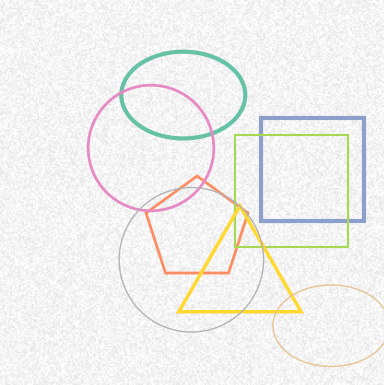[{"shape": "oval", "thickness": 3, "radius": 0.8, "center": [0.476, 0.753]}, {"shape": "pentagon", "thickness": 2, "radius": 0.7, "center": [0.512, 0.404]}, {"shape": "square", "thickness": 3, "radius": 0.67, "center": [0.812, 0.56]}, {"shape": "circle", "thickness": 2, "radius": 0.82, "center": [0.392, 0.616]}, {"shape": "square", "thickness": 1.5, "radius": 0.73, "center": [0.757, 0.505]}, {"shape": "triangle", "thickness": 2.5, "radius": 0.92, "center": [0.623, 0.282]}, {"shape": "oval", "thickness": 1, "radius": 0.76, "center": [0.86, 0.154]}, {"shape": "circle", "thickness": 1, "radius": 0.94, "center": [0.497, 0.325]}]